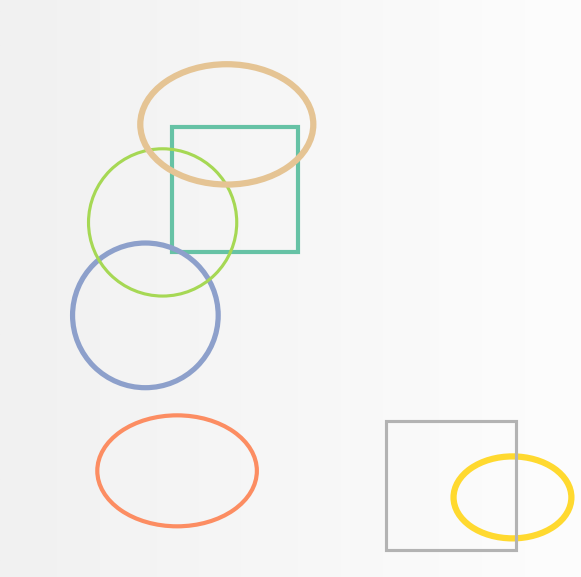[{"shape": "square", "thickness": 2, "radius": 0.54, "center": [0.404, 0.671]}, {"shape": "oval", "thickness": 2, "radius": 0.69, "center": [0.305, 0.184]}, {"shape": "circle", "thickness": 2.5, "radius": 0.63, "center": [0.25, 0.453]}, {"shape": "circle", "thickness": 1.5, "radius": 0.64, "center": [0.28, 0.614]}, {"shape": "oval", "thickness": 3, "radius": 0.51, "center": [0.882, 0.138]}, {"shape": "oval", "thickness": 3, "radius": 0.74, "center": [0.39, 0.784]}, {"shape": "square", "thickness": 1.5, "radius": 0.56, "center": [0.776, 0.158]}]